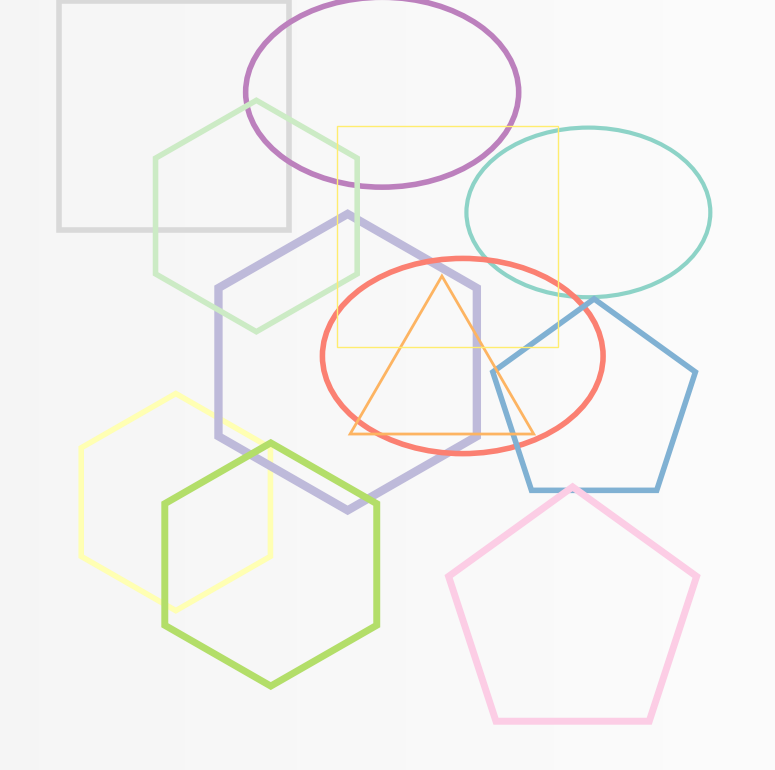[{"shape": "oval", "thickness": 1.5, "radius": 0.79, "center": [0.759, 0.724]}, {"shape": "hexagon", "thickness": 2, "radius": 0.7, "center": [0.227, 0.348]}, {"shape": "hexagon", "thickness": 3, "radius": 0.96, "center": [0.449, 0.53]}, {"shape": "oval", "thickness": 2, "radius": 0.91, "center": [0.597, 0.538]}, {"shape": "pentagon", "thickness": 2, "radius": 0.69, "center": [0.767, 0.474]}, {"shape": "triangle", "thickness": 1, "radius": 0.68, "center": [0.57, 0.505]}, {"shape": "hexagon", "thickness": 2.5, "radius": 0.79, "center": [0.349, 0.267]}, {"shape": "pentagon", "thickness": 2.5, "radius": 0.84, "center": [0.739, 0.199]}, {"shape": "square", "thickness": 2, "radius": 0.74, "center": [0.224, 0.85]}, {"shape": "oval", "thickness": 2, "radius": 0.88, "center": [0.493, 0.88]}, {"shape": "hexagon", "thickness": 2, "radius": 0.75, "center": [0.331, 0.719]}, {"shape": "square", "thickness": 0.5, "radius": 0.71, "center": [0.577, 0.693]}]